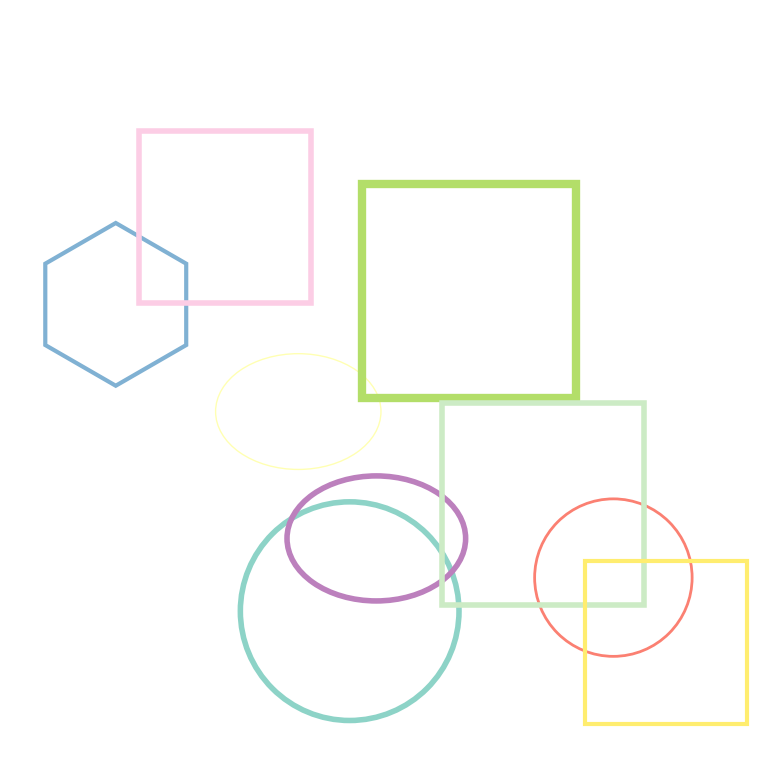[{"shape": "circle", "thickness": 2, "radius": 0.71, "center": [0.454, 0.206]}, {"shape": "oval", "thickness": 0.5, "radius": 0.54, "center": [0.387, 0.466]}, {"shape": "circle", "thickness": 1, "radius": 0.51, "center": [0.797, 0.25]}, {"shape": "hexagon", "thickness": 1.5, "radius": 0.53, "center": [0.15, 0.605]}, {"shape": "square", "thickness": 3, "radius": 0.69, "center": [0.609, 0.623]}, {"shape": "square", "thickness": 2, "radius": 0.56, "center": [0.293, 0.719]}, {"shape": "oval", "thickness": 2, "radius": 0.58, "center": [0.489, 0.301]}, {"shape": "square", "thickness": 2, "radius": 0.66, "center": [0.706, 0.346]}, {"shape": "square", "thickness": 1.5, "radius": 0.53, "center": [0.865, 0.166]}]